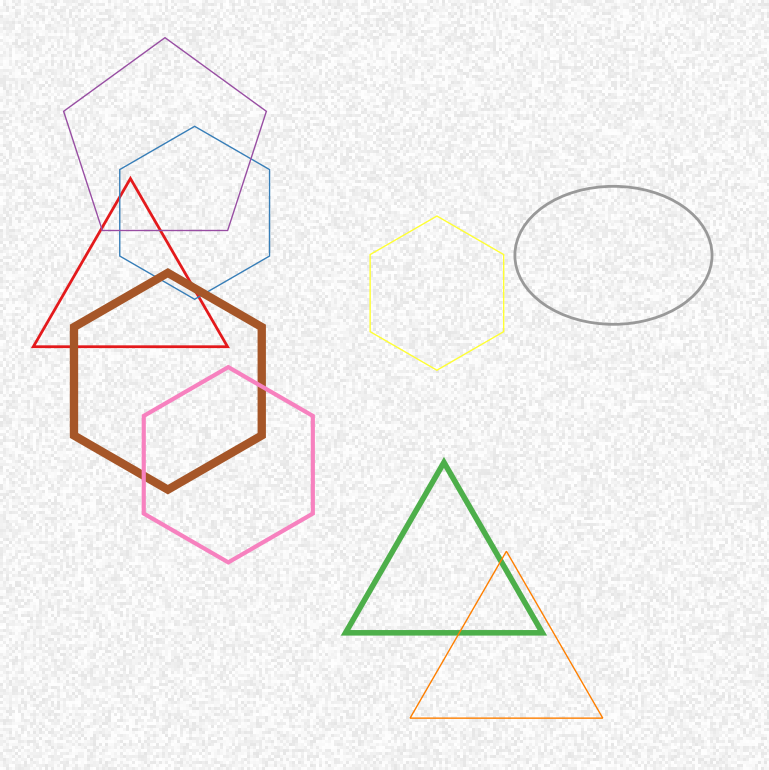[{"shape": "triangle", "thickness": 1, "radius": 0.73, "center": [0.169, 0.623]}, {"shape": "hexagon", "thickness": 0.5, "radius": 0.56, "center": [0.253, 0.724]}, {"shape": "triangle", "thickness": 2, "radius": 0.74, "center": [0.577, 0.252]}, {"shape": "pentagon", "thickness": 0.5, "radius": 0.69, "center": [0.214, 0.813]}, {"shape": "triangle", "thickness": 0.5, "radius": 0.72, "center": [0.658, 0.14]}, {"shape": "hexagon", "thickness": 0.5, "radius": 0.5, "center": [0.567, 0.619]}, {"shape": "hexagon", "thickness": 3, "radius": 0.7, "center": [0.218, 0.505]}, {"shape": "hexagon", "thickness": 1.5, "radius": 0.63, "center": [0.296, 0.396]}, {"shape": "oval", "thickness": 1, "radius": 0.64, "center": [0.797, 0.668]}]